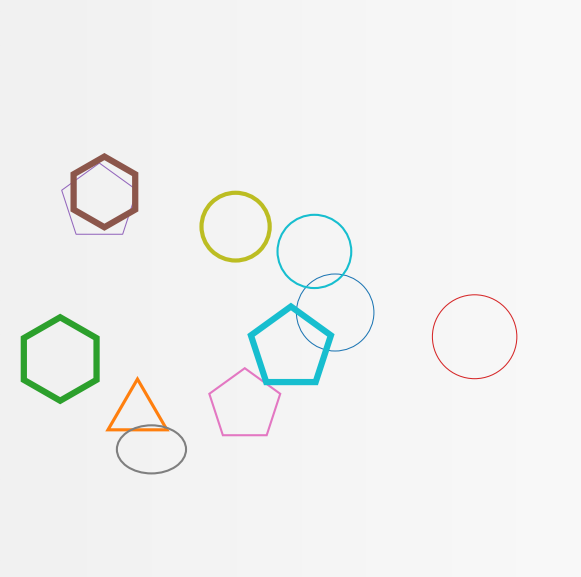[{"shape": "circle", "thickness": 0.5, "radius": 0.33, "center": [0.577, 0.458]}, {"shape": "triangle", "thickness": 1.5, "radius": 0.29, "center": [0.237, 0.284]}, {"shape": "hexagon", "thickness": 3, "radius": 0.36, "center": [0.104, 0.378]}, {"shape": "circle", "thickness": 0.5, "radius": 0.36, "center": [0.817, 0.416]}, {"shape": "pentagon", "thickness": 0.5, "radius": 0.34, "center": [0.171, 0.649]}, {"shape": "hexagon", "thickness": 3, "radius": 0.31, "center": [0.18, 0.667]}, {"shape": "pentagon", "thickness": 1, "radius": 0.32, "center": [0.421, 0.297]}, {"shape": "oval", "thickness": 1, "radius": 0.3, "center": [0.261, 0.221]}, {"shape": "circle", "thickness": 2, "radius": 0.29, "center": [0.405, 0.607]}, {"shape": "circle", "thickness": 1, "radius": 0.32, "center": [0.541, 0.564]}, {"shape": "pentagon", "thickness": 3, "radius": 0.36, "center": [0.501, 0.396]}]